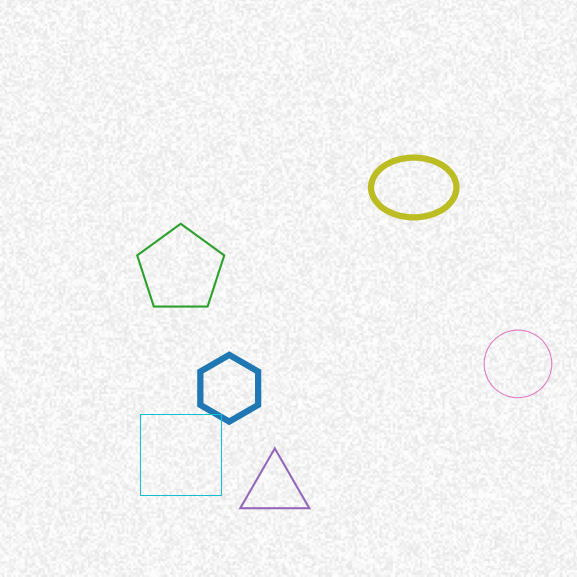[{"shape": "hexagon", "thickness": 3, "radius": 0.29, "center": [0.397, 0.327]}, {"shape": "pentagon", "thickness": 1, "radius": 0.4, "center": [0.313, 0.532]}, {"shape": "triangle", "thickness": 1, "radius": 0.35, "center": [0.476, 0.154]}, {"shape": "circle", "thickness": 0.5, "radius": 0.29, "center": [0.897, 0.369]}, {"shape": "oval", "thickness": 3, "radius": 0.37, "center": [0.716, 0.674]}, {"shape": "square", "thickness": 0.5, "radius": 0.35, "center": [0.313, 0.212]}]